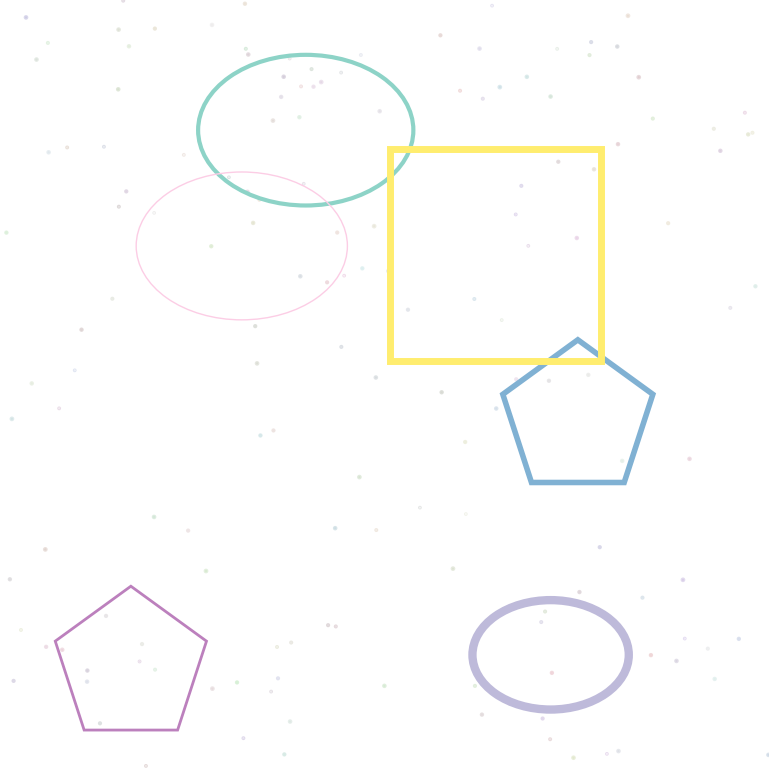[{"shape": "oval", "thickness": 1.5, "radius": 0.7, "center": [0.397, 0.831]}, {"shape": "oval", "thickness": 3, "radius": 0.51, "center": [0.715, 0.15]}, {"shape": "pentagon", "thickness": 2, "radius": 0.51, "center": [0.75, 0.456]}, {"shape": "oval", "thickness": 0.5, "radius": 0.69, "center": [0.314, 0.681]}, {"shape": "pentagon", "thickness": 1, "radius": 0.52, "center": [0.17, 0.135]}, {"shape": "square", "thickness": 2.5, "radius": 0.69, "center": [0.643, 0.669]}]